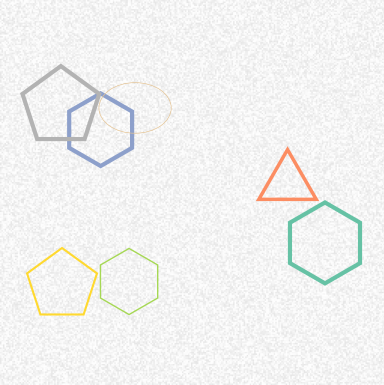[{"shape": "hexagon", "thickness": 3, "radius": 0.53, "center": [0.844, 0.369]}, {"shape": "triangle", "thickness": 2.5, "radius": 0.43, "center": [0.747, 0.525]}, {"shape": "hexagon", "thickness": 3, "radius": 0.47, "center": [0.261, 0.663]}, {"shape": "hexagon", "thickness": 1, "radius": 0.43, "center": [0.335, 0.269]}, {"shape": "pentagon", "thickness": 1.5, "radius": 0.48, "center": [0.161, 0.26]}, {"shape": "oval", "thickness": 0.5, "radius": 0.47, "center": [0.351, 0.72]}, {"shape": "pentagon", "thickness": 3, "radius": 0.52, "center": [0.158, 0.724]}]